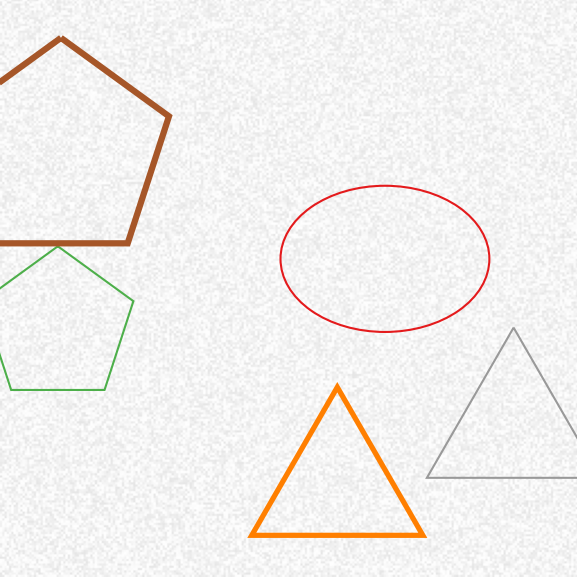[{"shape": "oval", "thickness": 1, "radius": 0.9, "center": [0.667, 0.551]}, {"shape": "pentagon", "thickness": 1, "radius": 0.69, "center": [0.1, 0.435]}, {"shape": "triangle", "thickness": 2.5, "radius": 0.86, "center": [0.584, 0.158]}, {"shape": "pentagon", "thickness": 3, "radius": 0.98, "center": [0.106, 0.737]}, {"shape": "triangle", "thickness": 1, "radius": 0.87, "center": [0.889, 0.258]}]